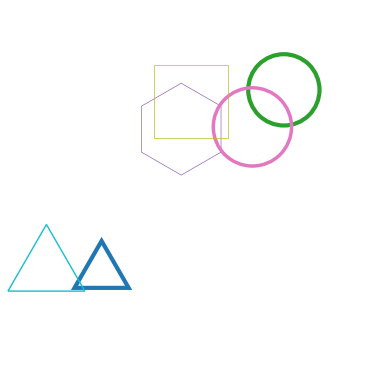[{"shape": "triangle", "thickness": 3, "radius": 0.41, "center": [0.264, 0.293]}, {"shape": "circle", "thickness": 3, "radius": 0.46, "center": [0.737, 0.767]}, {"shape": "hexagon", "thickness": 0.5, "radius": 0.6, "center": [0.471, 0.665]}, {"shape": "circle", "thickness": 2.5, "radius": 0.51, "center": [0.656, 0.67]}, {"shape": "square", "thickness": 0.5, "radius": 0.48, "center": [0.496, 0.736]}, {"shape": "triangle", "thickness": 1, "radius": 0.58, "center": [0.121, 0.302]}]